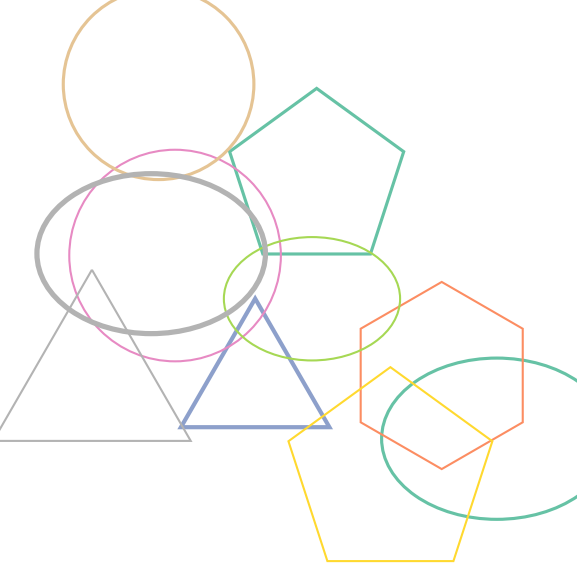[{"shape": "pentagon", "thickness": 1.5, "radius": 0.79, "center": [0.548, 0.688]}, {"shape": "oval", "thickness": 1.5, "radius": 1.0, "center": [0.86, 0.239]}, {"shape": "hexagon", "thickness": 1, "radius": 0.81, "center": [0.765, 0.349]}, {"shape": "triangle", "thickness": 2, "radius": 0.74, "center": [0.442, 0.334]}, {"shape": "circle", "thickness": 1, "radius": 0.92, "center": [0.303, 0.557]}, {"shape": "oval", "thickness": 1, "radius": 0.76, "center": [0.54, 0.482]}, {"shape": "pentagon", "thickness": 1, "radius": 0.93, "center": [0.676, 0.178]}, {"shape": "circle", "thickness": 1.5, "radius": 0.83, "center": [0.275, 0.853]}, {"shape": "oval", "thickness": 2.5, "radius": 0.99, "center": [0.262, 0.56]}, {"shape": "triangle", "thickness": 1, "radius": 0.99, "center": [0.159, 0.334]}]